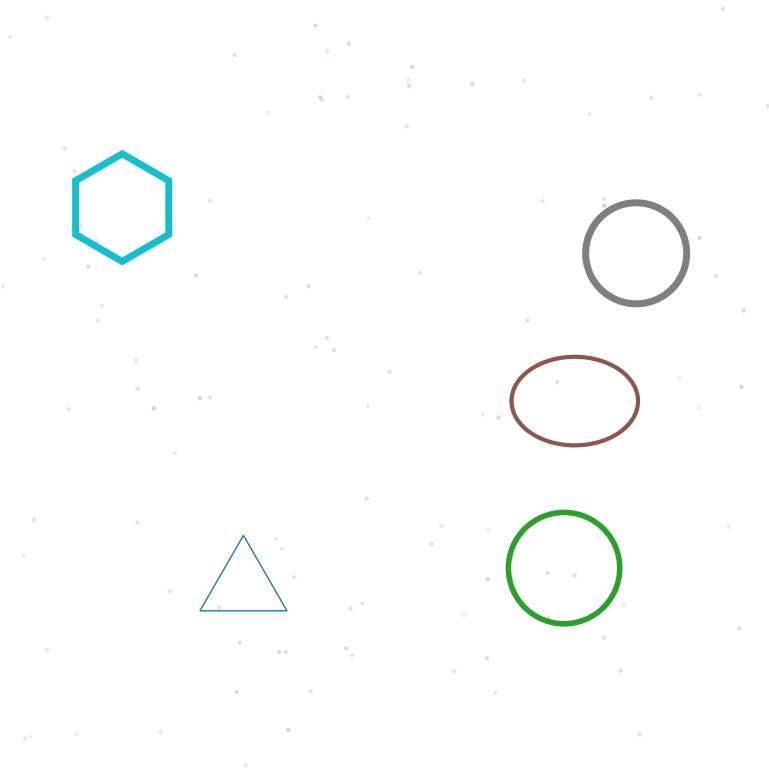[{"shape": "triangle", "thickness": 0.5, "radius": 0.33, "center": [0.316, 0.239]}, {"shape": "circle", "thickness": 2, "radius": 0.36, "center": [0.733, 0.262]}, {"shape": "oval", "thickness": 1.5, "radius": 0.41, "center": [0.746, 0.479]}, {"shape": "circle", "thickness": 2.5, "radius": 0.33, "center": [0.826, 0.671]}, {"shape": "hexagon", "thickness": 2.5, "radius": 0.35, "center": [0.159, 0.73]}]